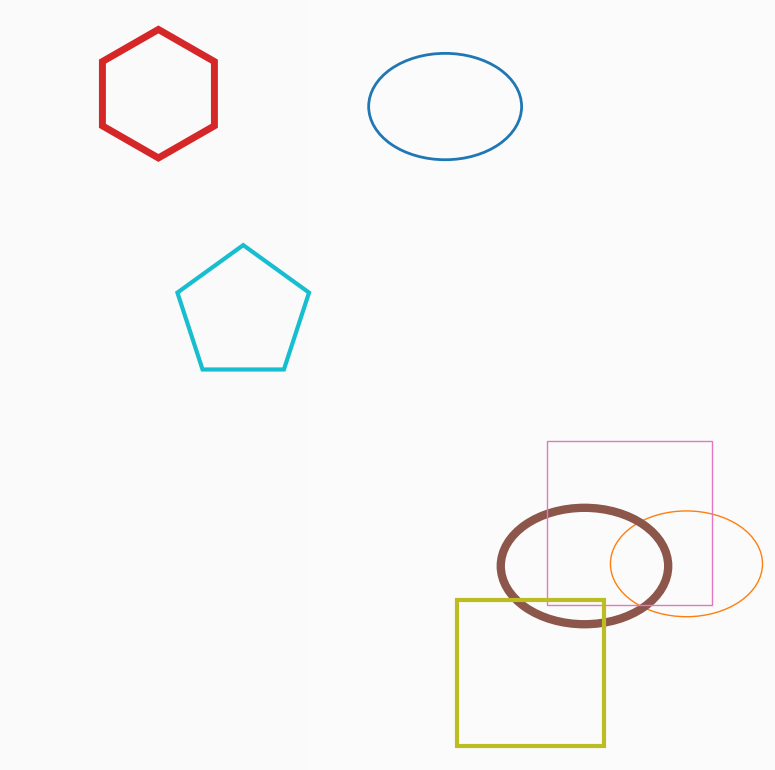[{"shape": "oval", "thickness": 1, "radius": 0.49, "center": [0.574, 0.862]}, {"shape": "oval", "thickness": 0.5, "radius": 0.49, "center": [0.886, 0.268]}, {"shape": "hexagon", "thickness": 2.5, "radius": 0.42, "center": [0.204, 0.878]}, {"shape": "oval", "thickness": 3, "radius": 0.54, "center": [0.754, 0.265]}, {"shape": "square", "thickness": 0.5, "radius": 0.53, "center": [0.812, 0.321]}, {"shape": "square", "thickness": 1.5, "radius": 0.47, "center": [0.685, 0.126]}, {"shape": "pentagon", "thickness": 1.5, "radius": 0.45, "center": [0.314, 0.592]}]